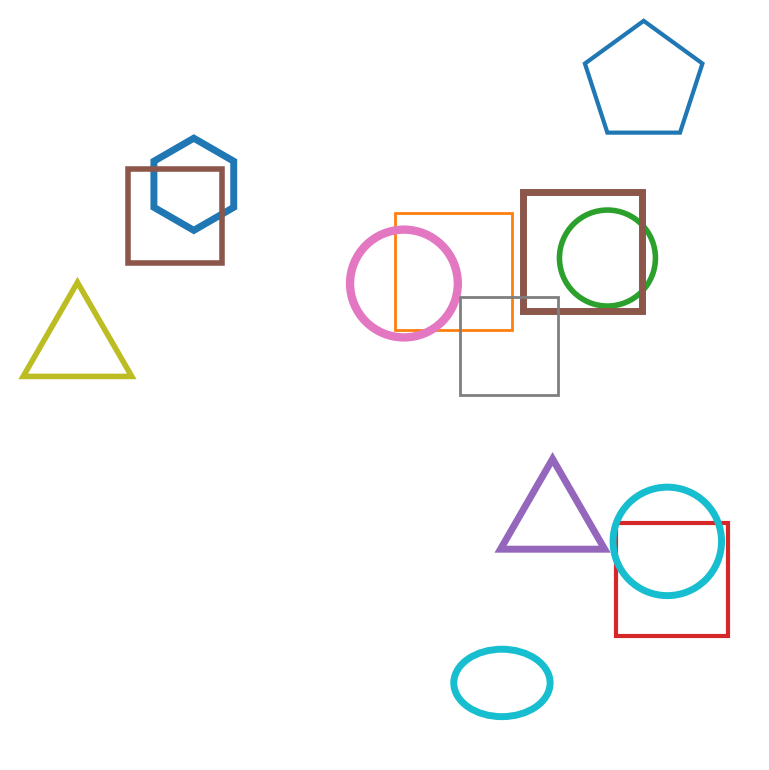[{"shape": "hexagon", "thickness": 2.5, "radius": 0.3, "center": [0.252, 0.761]}, {"shape": "pentagon", "thickness": 1.5, "radius": 0.4, "center": [0.836, 0.893]}, {"shape": "square", "thickness": 1, "radius": 0.38, "center": [0.589, 0.647]}, {"shape": "circle", "thickness": 2, "radius": 0.31, "center": [0.789, 0.665]}, {"shape": "square", "thickness": 1.5, "radius": 0.37, "center": [0.873, 0.247]}, {"shape": "triangle", "thickness": 2.5, "radius": 0.39, "center": [0.718, 0.326]}, {"shape": "square", "thickness": 2, "radius": 0.31, "center": [0.227, 0.719]}, {"shape": "square", "thickness": 2.5, "radius": 0.39, "center": [0.756, 0.674]}, {"shape": "circle", "thickness": 3, "radius": 0.35, "center": [0.525, 0.632]}, {"shape": "square", "thickness": 1, "radius": 0.32, "center": [0.661, 0.55]}, {"shape": "triangle", "thickness": 2, "radius": 0.41, "center": [0.101, 0.552]}, {"shape": "circle", "thickness": 2.5, "radius": 0.35, "center": [0.867, 0.297]}, {"shape": "oval", "thickness": 2.5, "radius": 0.31, "center": [0.652, 0.113]}]